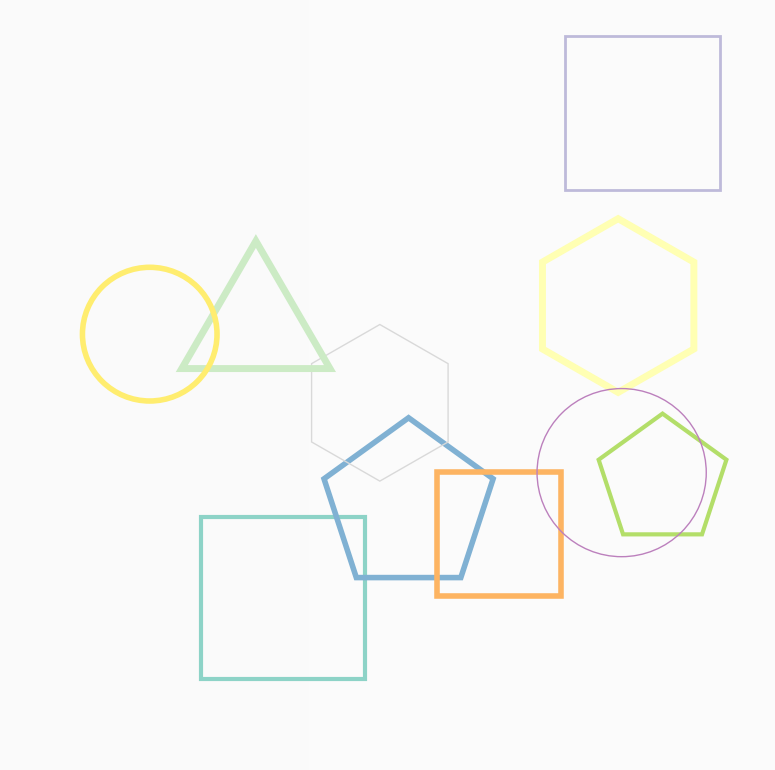[{"shape": "square", "thickness": 1.5, "radius": 0.53, "center": [0.365, 0.224]}, {"shape": "hexagon", "thickness": 2.5, "radius": 0.56, "center": [0.798, 0.603]}, {"shape": "square", "thickness": 1, "radius": 0.5, "center": [0.829, 0.853]}, {"shape": "pentagon", "thickness": 2, "radius": 0.57, "center": [0.527, 0.343]}, {"shape": "square", "thickness": 2, "radius": 0.4, "center": [0.644, 0.306]}, {"shape": "pentagon", "thickness": 1.5, "radius": 0.43, "center": [0.855, 0.376]}, {"shape": "hexagon", "thickness": 0.5, "radius": 0.51, "center": [0.49, 0.477]}, {"shape": "circle", "thickness": 0.5, "radius": 0.55, "center": [0.802, 0.386]}, {"shape": "triangle", "thickness": 2.5, "radius": 0.55, "center": [0.33, 0.577]}, {"shape": "circle", "thickness": 2, "radius": 0.43, "center": [0.193, 0.566]}]